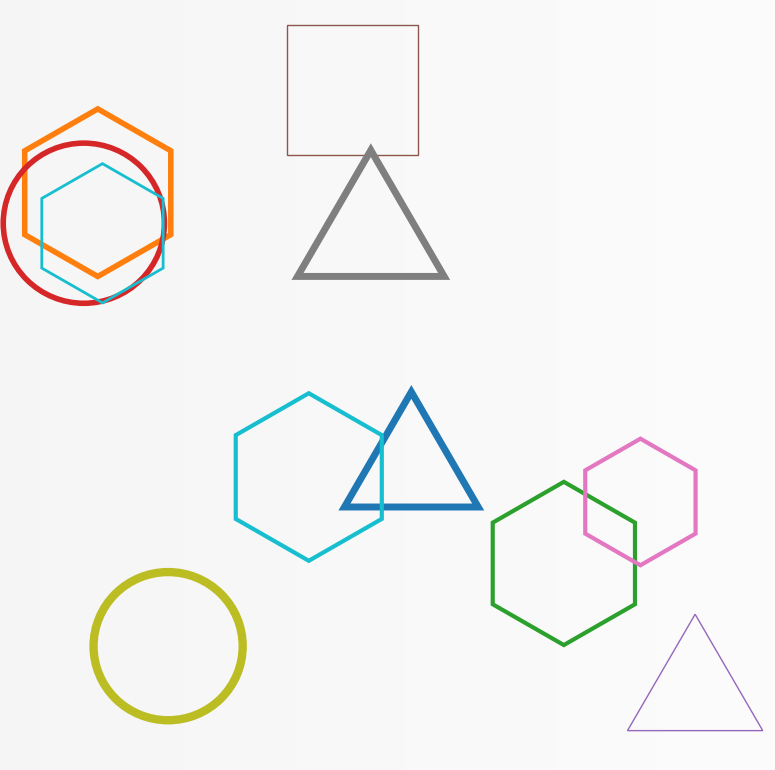[{"shape": "triangle", "thickness": 2.5, "radius": 0.5, "center": [0.531, 0.391]}, {"shape": "hexagon", "thickness": 2, "radius": 0.54, "center": [0.126, 0.75]}, {"shape": "hexagon", "thickness": 1.5, "radius": 0.53, "center": [0.728, 0.268]}, {"shape": "circle", "thickness": 2, "radius": 0.52, "center": [0.108, 0.71]}, {"shape": "triangle", "thickness": 0.5, "radius": 0.5, "center": [0.897, 0.102]}, {"shape": "square", "thickness": 0.5, "radius": 0.42, "center": [0.455, 0.883]}, {"shape": "hexagon", "thickness": 1.5, "radius": 0.41, "center": [0.826, 0.348]}, {"shape": "triangle", "thickness": 2.5, "radius": 0.55, "center": [0.478, 0.696]}, {"shape": "circle", "thickness": 3, "radius": 0.48, "center": [0.217, 0.161]}, {"shape": "hexagon", "thickness": 1, "radius": 0.45, "center": [0.132, 0.697]}, {"shape": "hexagon", "thickness": 1.5, "radius": 0.54, "center": [0.398, 0.38]}]